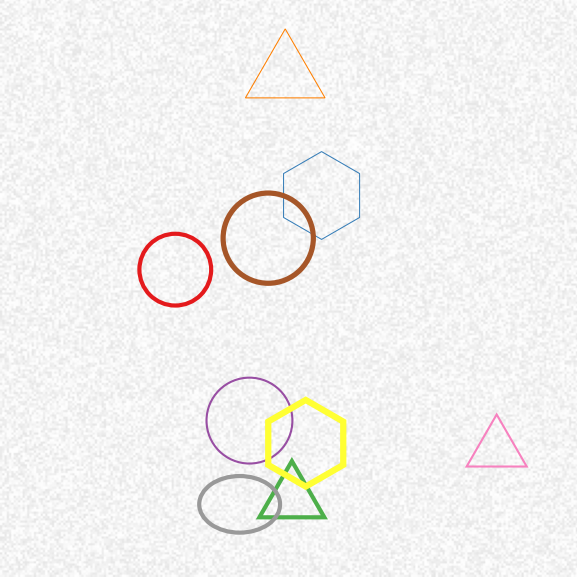[{"shape": "circle", "thickness": 2, "radius": 0.31, "center": [0.304, 0.532]}, {"shape": "hexagon", "thickness": 0.5, "radius": 0.38, "center": [0.557, 0.661]}, {"shape": "triangle", "thickness": 2, "radius": 0.32, "center": [0.505, 0.136]}, {"shape": "circle", "thickness": 1, "radius": 0.37, "center": [0.432, 0.271]}, {"shape": "triangle", "thickness": 0.5, "radius": 0.4, "center": [0.494, 0.869]}, {"shape": "hexagon", "thickness": 3, "radius": 0.37, "center": [0.529, 0.232]}, {"shape": "circle", "thickness": 2.5, "radius": 0.39, "center": [0.464, 0.587]}, {"shape": "triangle", "thickness": 1, "radius": 0.3, "center": [0.86, 0.221]}, {"shape": "oval", "thickness": 2, "radius": 0.35, "center": [0.415, 0.126]}]